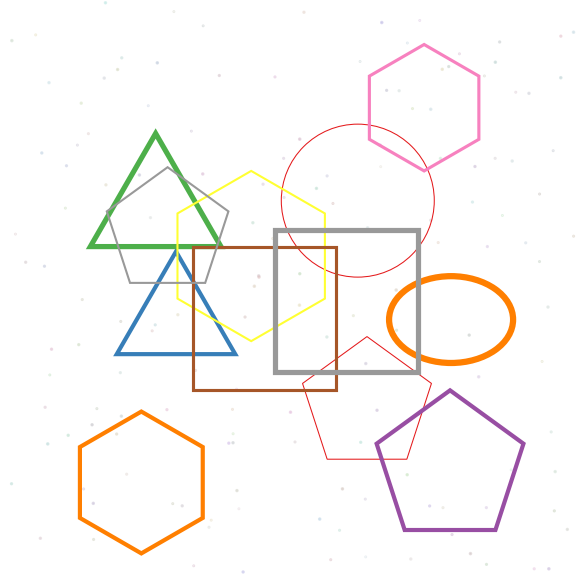[{"shape": "circle", "thickness": 0.5, "radius": 0.66, "center": [0.62, 0.652]}, {"shape": "pentagon", "thickness": 0.5, "radius": 0.59, "center": [0.635, 0.299]}, {"shape": "triangle", "thickness": 2, "radius": 0.59, "center": [0.305, 0.445]}, {"shape": "triangle", "thickness": 2.5, "radius": 0.65, "center": [0.27, 0.637]}, {"shape": "pentagon", "thickness": 2, "radius": 0.67, "center": [0.779, 0.19]}, {"shape": "hexagon", "thickness": 2, "radius": 0.61, "center": [0.245, 0.164]}, {"shape": "oval", "thickness": 3, "radius": 0.54, "center": [0.781, 0.446]}, {"shape": "hexagon", "thickness": 1, "radius": 0.74, "center": [0.435, 0.556]}, {"shape": "square", "thickness": 1.5, "radius": 0.62, "center": [0.458, 0.448]}, {"shape": "hexagon", "thickness": 1.5, "radius": 0.55, "center": [0.734, 0.813]}, {"shape": "pentagon", "thickness": 1, "radius": 0.55, "center": [0.29, 0.599]}, {"shape": "square", "thickness": 2.5, "radius": 0.62, "center": [0.6, 0.478]}]